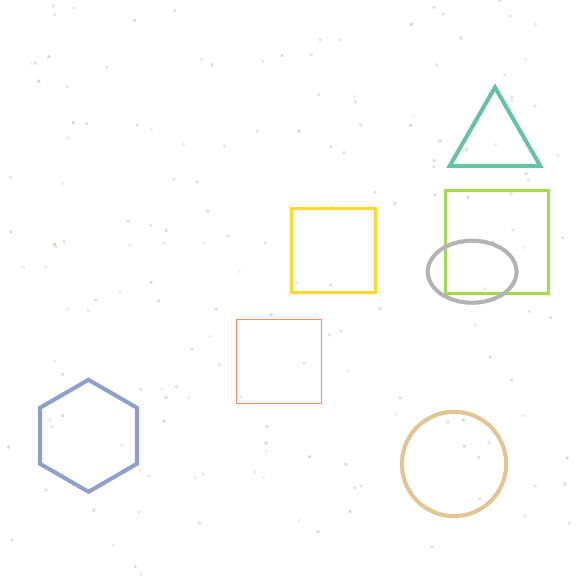[{"shape": "triangle", "thickness": 2, "radius": 0.45, "center": [0.857, 0.757]}, {"shape": "square", "thickness": 0.5, "radius": 0.37, "center": [0.482, 0.374]}, {"shape": "hexagon", "thickness": 2, "radius": 0.48, "center": [0.153, 0.245]}, {"shape": "square", "thickness": 1.5, "radius": 0.45, "center": [0.86, 0.58]}, {"shape": "square", "thickness": 1.5, "radius": 0.37, "center": [0.577, 0.566]}, {"shape": "circle", "thickness": 2, "radius": 0.45, "center": [0.786, 0.196]}, {"shape": "oval", "thickness": 2, "radius": 0.38, "center": [0.818, 0.529]}]